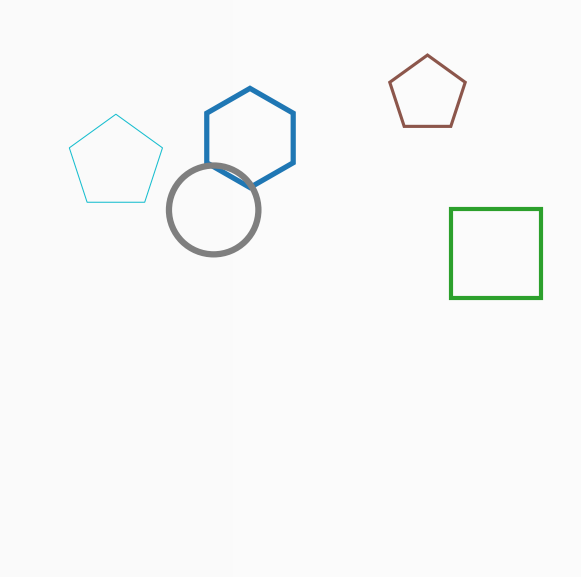[{"shape": "hexagon", "thickness": 2.5, "radius": 0.43, "center": [0.43, 0.76]}, {"shape": "square", "thickness": 2, "radius": 0.39, "center": [0.853, 0.561]}, {"shape": "pentagon", "thickness": 1.5, "radius": 0.34, "center": [0.735, 0.836]}, {"shape": "circle", "thickness": 3, "radius": 0.38, "center": [0.368, 0.636]}, {"shape": "pentagon", "thickness": 0.5, "radius": 0.42, "center": [0.199, 0.717]}]